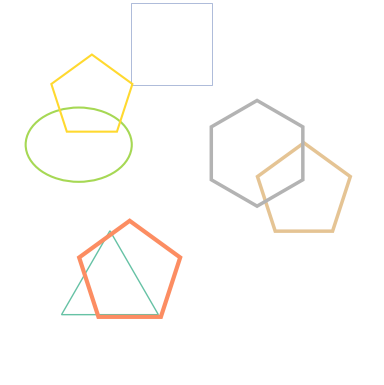[{"shape": "triangle", "thickness": 1, "radius": 0.73, "center": [0.286, 0.255]}, {"shape": "pentagon", "thickness": 3, "radius": 0.69, "center": [0.337, 0.289]}, {"shape": "square", "thickness": 0.5, "radius": 0.53, "center": [0.445, 0.885]}, {"shape": "oval", "thickness": 1.5, "radius": 0.69, "center": [0.204, 0.624]}, {"shape": "pentagon", "thickness": 1.5, "radius": 0.55, "center": [0.239, 0.748]}, {"shape": "pentagon", "thickness": 2.5, "radius": 0.63, "center": [0.789, 0.502]}, {"shape": "hexagon", "thickness": 2.5, "radius": 0.69, "center": [0.668, 0.602]}]